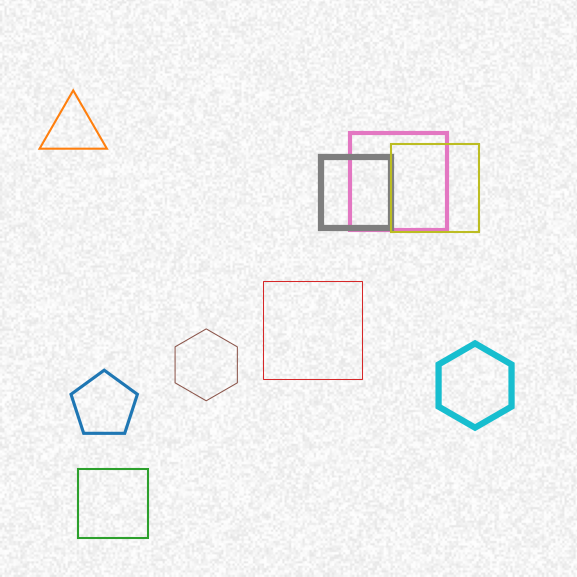[{"shape": "pentagon", "thickness": 1.5, "radius": 0.3, "center": [0.18, 0.298]}, {"shape": "triangle", "thickness": 1, "radius": 0.34, "center": [0.127, 0.775]}, {"shape": "square", "thickness": 1, "radius": 0.3, "center": [0.195, 0.128]}, {"shape": "square", "thickness": 0.5, "radius": 0.43, "center": [0.542, 0.428]}, {"shape": "hexagon", "thickness": 0.5, "radius": 0.31, "center": [0.357, 0.367]}, {"shape": "square", "thickness": 2, "radius": 0.42, "center": [0.69, 0.685]}, {"shape": "square", "thickness": 3, "radius": 0.31, "center": [0.617, 0.666]}, {"shape": "square", "thickness": 1, "radius": 0.38, "center": [0.753, 0.674]}, {"shape": "hexagon", "thickness": 3, "radius": 0.36, "center": [0.823, 0.332]}]